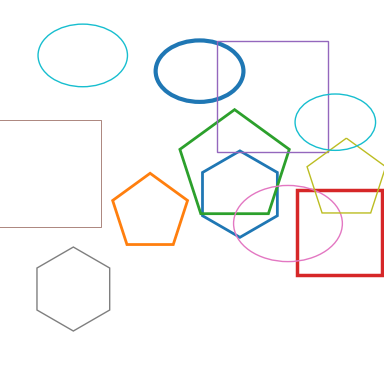[{"shape": "oval", "thickness": 3, "radius": 0.57, "center": [0.518, 0.815]}, {"shape": "hexagon", "thickness": 2, "radius": 0.56, "center": [0.623, 0.496]}, {"shape": "pentagon", "thickness": 2, "radius": 0.51, "center": [0.39, 0.448]}, {"shape": "pentagon", "thickness": 2, "radius": 0.75, "center": [0.609, 0.566]}, {"shape": "square", "thickness": 2.5, "radius": 0.55, "center": [0.882, 0.396]}, {"shape": "square", "thickness": 1, "radius": 0.72, "center": [0.707, 0.749]}, {"shape": "square", "thickness": 0.5, "radius": 0.69, "center": [0.123, 0.55]}, {"shape": "oval", "thickness": 1, "radius": 0.71, "center": [0.748, 0.419]}, {"shape": "hexagon", "thickness": 1, "radius": 0.55, "center": [0.19, 0.249]}, {"shape": "pentagon", "thickness": 1, "radius": 0.54, "center": [0.9, 0.534]}, {"shape": "oval", "thickness": 1, "radius": 0.58, "center": [0.215, 0.856]}, {"shape": "oval", "thickness": 1, "radius": 0.52, "center": [0.871, 0.683]}]